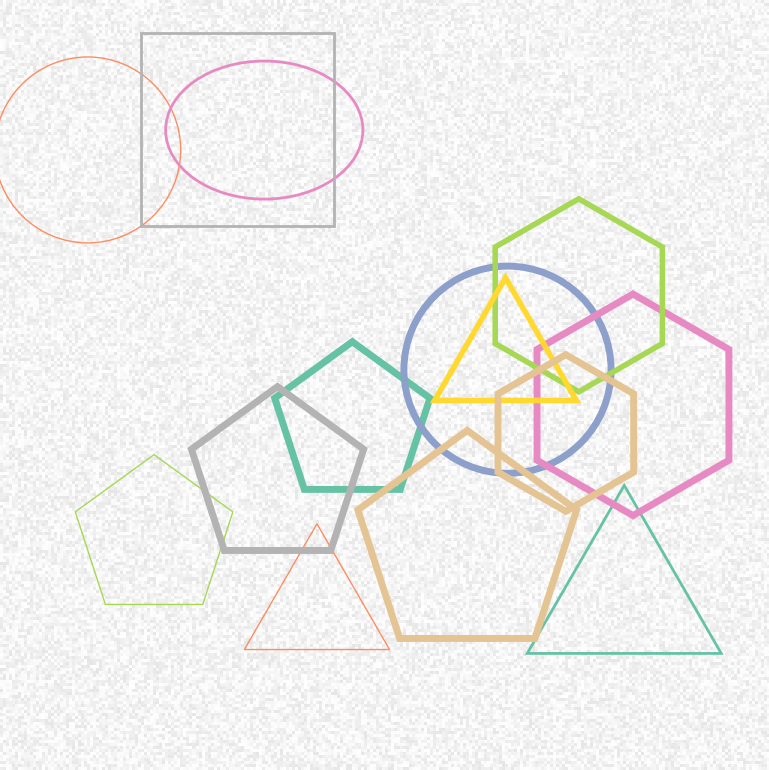[{"shape": "triangle", "thickness": 1, "radius": 0.73, "center": [0.811, 0.224]}, {"shape": "pentagon", "thickness": 2.5, "radius": 0.53, "center": [0.458, 0.45]}, {"shape": "circle", "thickness": 0.5, "radius": 0.6, "center": [0.114, 0.805]}, {"shape": "triangle", "thickness": 0.5, "radius": 0.54, "center": [0.412, 0.211]}, {"shape": "circle", "thickness": 2.5, "radius": 0.67, "center": [0.659, 0.52]}, {"shape": "oval", "thickness": 1, "radius": 0.64, "center": [0.343, 0.831]}, {"shape": "hexagon", "thickness": 2.5, "radius": 0.72, "center": [0.822, 0.474]}, {"shape": "pentagon", "thickness": 0.5, "radius": 0.54, "center": [0.2, 0.302]}, {"shape": "hexagon", "thickness": 2, "radius": 0.63, "center": [0.752, 0.617]}, {"shape": "triangle", "thickness": 2, "radius": 0.53, "center": [0.656, 0.533]}, {"shape": "pentagon", "thickness": 2.5, "radius": 0.75, "center": [0.607, 0.292]}, {"shape": "hexagon", "thickness": 2.5, "radius": 0.51, "center": [0.735, 0.438]}, {"shape": "pentagon", "thickness": 2.5, "radius": 0.59, "center": [0.36, 0.38]}, {"shape": "square", "thickness": 1, "radius": 0.63, "center": [0.309, 0.832]}]